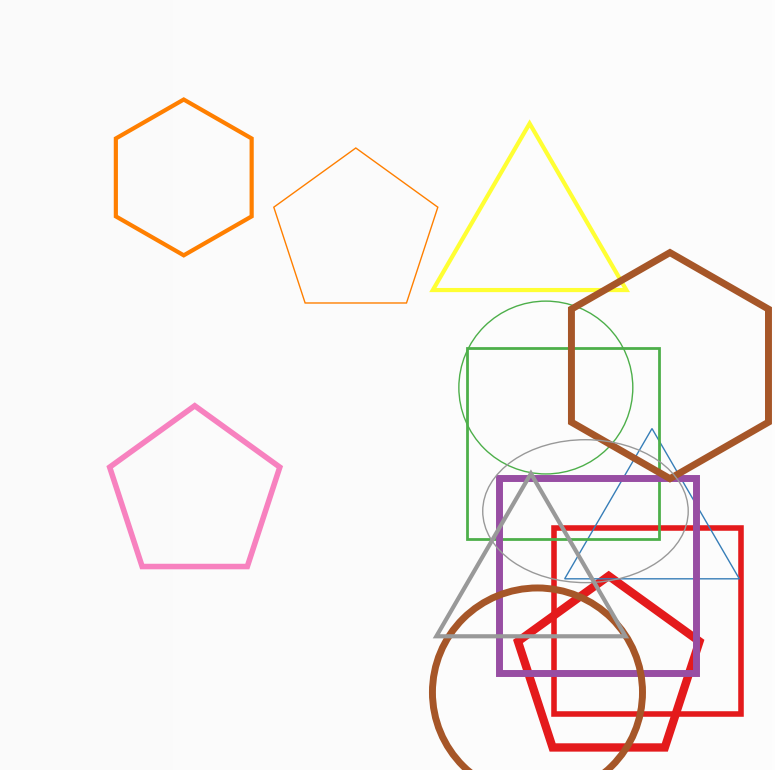[{"shape": "square", "thickness": 2, "radius": 0.6, "center": [0.836, 0.193]}, {"shape": "pentagon", "thickness": 3, "radius": 0.62, "center": [0.785, 0.129]}, {"shape": "triangle", "thickness": 0.5, "radius": 0.65, "center": [0.841, 0.313]}, {"shape": "square", "thickness": 1, "radius": 0.62, "center": [0.727, 0.424]}, {"shape": "circle", "thickness": 0.5, "radius": 0.56, "center": [0.704, 0.497]}, {"shape": "square", "thickness": 2.5, "radius": 0.64, "center": [0.771, 0.252]}, {"shape": "hexagon", "thickness": 1.5, "radius": 0.51, "center": [0.237, 0.77]}, {"shape": "pentagon", "thickness": 0.5, "radius": 0.56, "center": [0.459, 0.697]}, {"shape": "triangle", "thickness": 1.5, "radius": 0.72, "center": [0.683, 0.695]}, {"shape": "circle", "thickness": 2.5, "radius": 0.68, "center": [0.694, 0.101]}, {"shape": "hexagon", "thickness": 2.5, "radius": 0.73, "center": [0.864, 0.525]}, {"shape": "pentagon", "thickness": 2, "radius": 0.58, "center": [0.251, 0.358]}, {"shape": "oval", "thickness": 0.5, "radius": 0.66, "center": [0.755, 0.336]}, {"shape": "triangle", "thickness": 1.5, "radius": 0.7, "center": [0.685, 0.244]}]